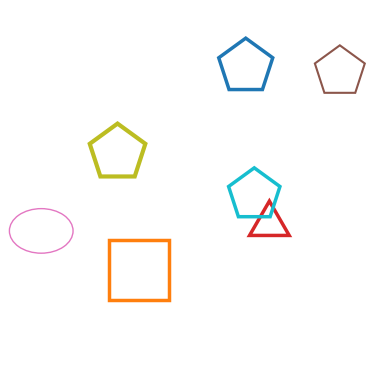[{"shape": "pentagon", "thickness": 2.5, "radius": 0.37, "center": [0.638, 0.827]}, {"shape": "square", "thickness": 2.5, "radius": 0.39, "center": [0.361, 0.297]}, {"shape": "triangle", "thickness": 2.5, "radius": 0.3, "center": [0.7, 0.418]}, {"shape": "pentagon", "thickness": 1.5, "radius": 0.34, "center": [0.883, 0.814]}, {"shape": "oval", "thickness": 1, "radius": 0.41, "center": [0.107, 0.4]}, {"shape": "pentagon", "thickness": 3, "radius": 0.38, "center": [0.305, 0.603]}, {"shape": "pentagon", "thickness": 2.5, "radius": 0.35, "center": [0.66, 0.494]}]